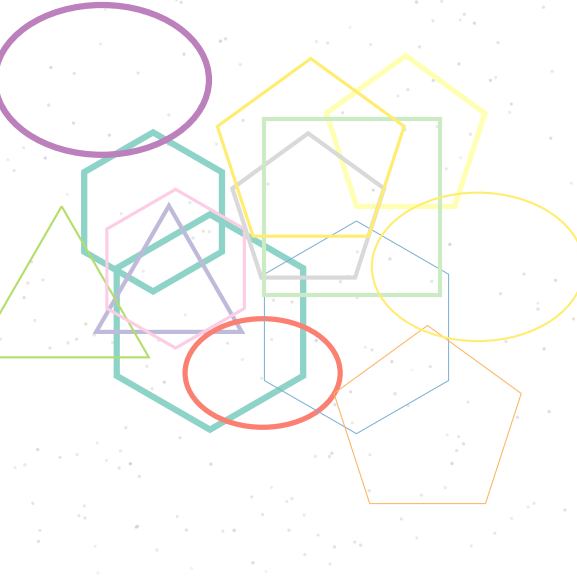[{"shape": "hexagon", "thickness": 3, "radius": 0.69, "center": [0.265, 0.632]}, {"shape": "hexagon", "thickness": 3, "radius": 0.93, "center": [0.364, 0.442]}, {"shape": "pentagon", "thickness": 2.5, "radius": 0.72, "center": [0.702, 0.758]}, {"shape": "triangle", "thickness": 2, "radius": 0.73, "center": [0.293, 0.497]}, {"shape": "oval", "thickness": 2.5, "radius": 0.67, "center": [0.455, 0.353]}, {"shape": "hexagon", "thickness": 0.5, "radius": 0.92, "center": [0.617, 0.432]}, {"shape": "pentagon", "thickness": 0.5, "radius": 0.85, "center": [0.74, 0.265]}, {"shape": "triangle", "thickness": 1, "radius": 0.87, "center": [0.107, 0.468]}, {"shape": "hexagon", "thickness": 1.5, "radius": 0.69, "center": [0.304, 0.534]}, {"shape": "pentagon", "thickness": 2, "radius": 0.69, "center": [0.534, 0.63]}, {"shape": "oval", "thickness": 3, "radius": 0.93, "center": [0.177, 0.861]}, {"shape": "square", "thickness": 2, "radius": 0.76, "center": [0.609, 0.64]}, {"shape": "pentagon", "thickness": 1.5, "radius": 0.85, "center": [0.538, 0.728]}, {"shape": "oval", "thickness": 1, "radius": 0.92, "center": [0.828, 0.537]}]